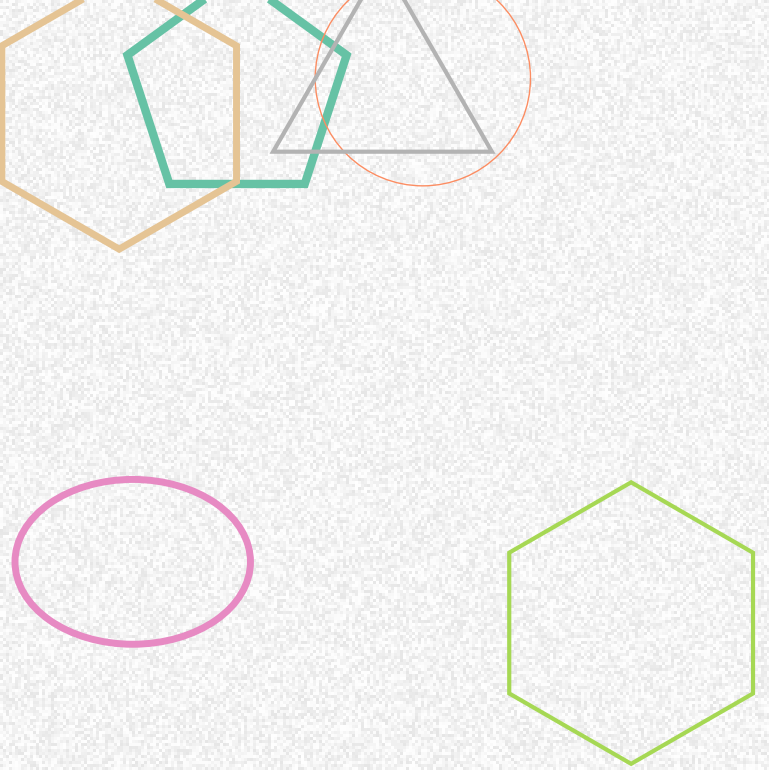[{"shape": "pentagon", "thickness": 3, "radius": 0.75, "center": [0.308, 0.882]}, {"shape": "circle", "thickness": 0.5, "radius": 0.7, "center": [0.549, 0.898]}, {"shape": "oval", "thickness": 2.5, "radius": 0.76, "center": [0.172, 0.27]}, {"shape": "hexagon", "thickness": 1.5, "radius": 0.91, "center": [0.82, 0.191]}, {"shape": "hexagon", "thickness": 2.5, "radius": 0.88, "center": [0.155, 0.852]}, {"shape": "triangle", "thickness": 1.5, "radius": 0.82, "center": [0.497, 0.885]}]